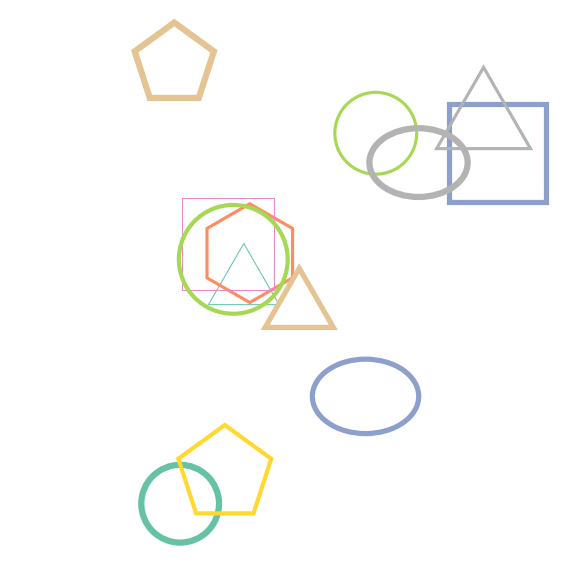[{"shape": "circle", "thickness": 3, "radius": 0.34, "center": [0.312, 0.127]}, {"shape": "triangle", "thickness": 0.5, "radius": 0.35, "center": [0.422, 0.507]}, {"shape": "hexagon", "thickness": 1.5, "radius": 0.43, "center": [0.433, 0.561]}, {"shape": "oval", "thickness": 2.5, "radius": 0.46, "center": [0.633, 0.313]}, {"shape": "square", "thickness": 2.5, "radius": 0.42, "center": [0.861, 0.734]}, {"shape": "square", "thickness": 0.5, "radius": 0.4, "center": [0.394, 0.577]}, {"shape": "circle", "thickness": 1.5, "radius": 0.35, "center": [0.651, 0.768]}, {"shape": "circle", "thickness": 2, "radius": 0.47, "center": [0.404, 0.55]}, {"shape": "pentagon", "thickness": 2, "radius": 0.42, "center": [0.389, 0.179]}, {"shape": "triangle", "thickness": 2.5, "radius": 0.34, "center": [0.518, 0.466]}, {"shape": "pentagon", "thickness": 3, "radius": 0.36, "center": [0.302, 0.888]}, {"shape": "triangle", "thickness": 1.5, "radius": 0.47, "center": [0.837, 0.789]}, {"shape": "oval", "thickness": 3, "radius": 0.43, "center": [0.725, 0.718]}]